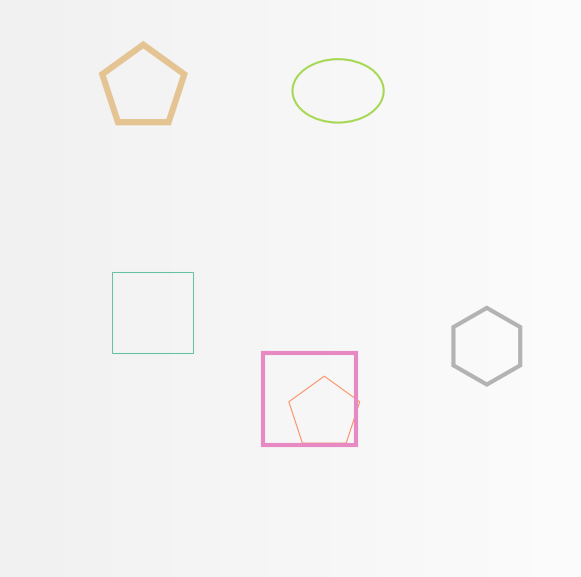[{"shape": "square", "thickness": 0.5, "radius": 0.35, "center": [0.262, 0.458]}, {"shape": "pentagon", "thickness": 0.5, "radius": 0.32, "center": [0.558, 0.284]}, {"shape": "square", "thickness": 2, "radius": 0.4, "center": [0.533, 0.308]}, {"shape": "oval", "thickness": 1, "radius": 0.39, "center": [0.582, 0.842]}, {"shape": "pentagon", "thickness": 3, "radius": 0.37, "center": [0.246, 0.848]}, {"shape": "hexagon", "thickness": 2, "radius": 0.33, "center": [0.838, 0.4]}]